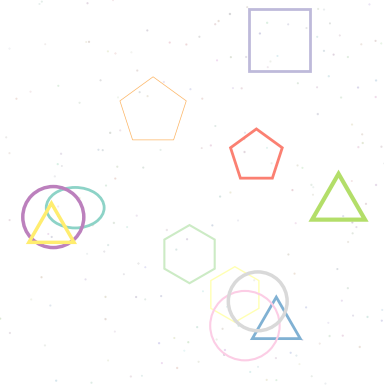[{"shape": "oval", "thickness": 2, "radius": 0.38, "center": [0.195, 0.461]}, {"shape": "hexagon", "thickness": 1, "radius": 0.36, "center": [0.61, 0.235]}, {"shape": "square", "thickness": 2, "radius": 0.4, "center": [0.725, 0.897]}, {"shape": "pentagon", "thickness": 2, "radius": 0.35, "center": [0.666, 0.594]}, {"shape": "triangle", "thickness": 2, "radius": 0.36, "center": [0.718, 0.156]}, {"shape": "pentagon", "thickness": 0.5, "radius": 0.45, "center": [0.398, 0.71]}, {"shape": "triangle", "thickness": 3, "radius": 0.4, "center": [0.879, 0.469]}, {"shape": "circle", "thickness": 1.5, "radius": 0.45, "center": [0.636, 0.154]}, {"shape": "circle", "thickness": 2.5, "radius": 0.38, "center": [0.669, 0.217]}, {"shape": "circle", "thickness": 2.5, "radius": 0.4, "center": [0.138, 0.436]}, {"shape": "hexagon", "thickness": 1.5, "radius": 0.38, "center": [0.492, 0.34]}, {"shape": "triangle", "thickness": 2.5, "radius": 0.34, "center": [0.134, 0.404]}]